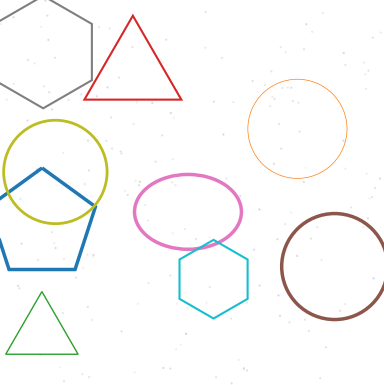[{"shape": "pentagon", "thickness": 2.5, "radius": 0.73, "center": [0.109, 0.418]}, {"shape": "circle", "thickness": 0.5, "radius": 0.64, "center": [0.773, 0.665]}, {"shape": "triangle", "thickness": 1, "radius": 0.54, "center": [0.109, 0.134]}, {"shape": "triangle", "thickness": 1.5, "radius": 0.73, "center": [0.345, 0.814]}, {"shape": "circle", "thickness": 2.5, "radius": 0.69, "center": [0.869, 0.308]}, {"shape": "oval", "thickness": 2.5, "radius": 0.69, "center": [0.488, 0.45]}, {"shape": "hexagon", "thickness": 1.5, "radius": 0.73, "center": [0.112, 0.865]}, {"shape": "circle", "thickness": 2, "radius": 0.67, "center": [0.144, 0.553]}, {"shape": "hexagon", "thickness": 1.5, "radius": 0.51, "center": [0.555, 0.275]}]